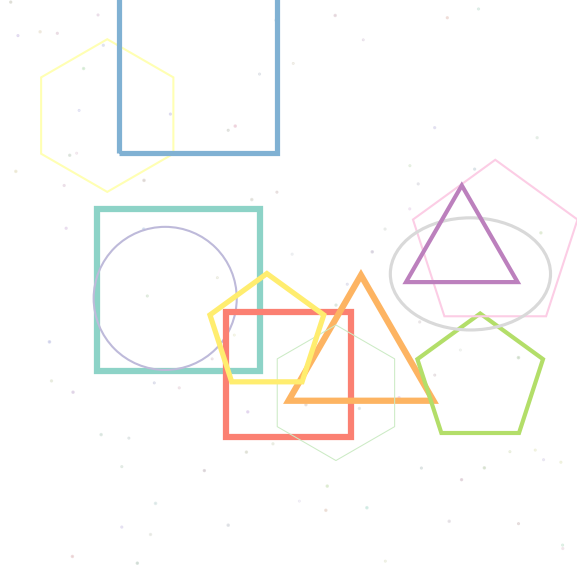[{"shape": "square", "thickness": 3, "radius": 0.7, "center": [0.309, 0.496]}, {"shape": "hexagon", "thickness": 1, "radius": 0.66, "center": [0.186, 0.799]}, {"shape": "circle", "thickness": 1, "radius": 0.62, "center": [0.286, 0.482]}, {"shape": "square", "thickness": 3, "radius": 0.54, "center": [0.499, 0.351]}, {"shape": "square", "thickness": 2.5, "radius": 0.68, "center": [0.343, 0.871]}, {"shape": "triangle", "thickness": 3, "radius": 0.72, "center": [0.625, 0.378]}, {"shape": "pentagon", "thickness": 2, "radius": 0.57, "center": [0.831, 0.342]}, {"shape": "pentagon", "thickness": 1, "radius": 0.75, "center": [0.858, 0.573]}, {"shape": "oval", "thickness": 1.5, "radius": 0.69, "center": [0.815, 0.525]}, {"shape": "triangle", "thickness": 2, "radius": 0.56, "center": [0.8, 0.566]}, {"shape": "hexagon", "thickness": 0.5, "radius": 0.59, "center": [0.582, 0.319]}, {"shape": "pentagon", "thickness": 2.5, "radius": 0.52, "center": [0.462, 0.422]}]